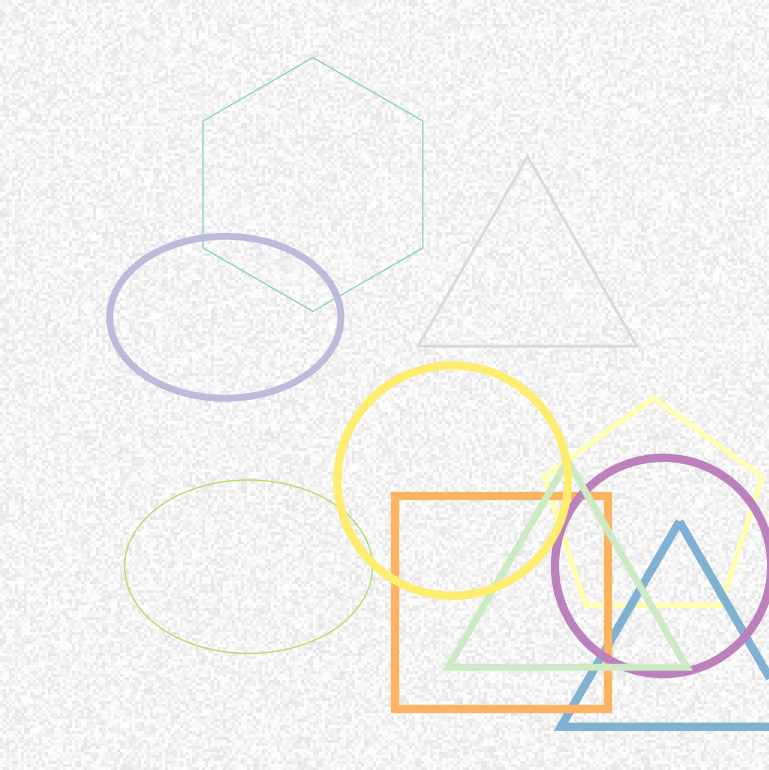[{"shape": "hexagon", "thickness": 0.5, "radius": 0.82, "center": [0.406, 0.76]}, {"shape": "pentagon", "thickness": 2, "radius": 0.74, "center": [0.848, 0.334]}, {"shape": "oval", "thickness": 2.5, "radius": 0.75, "center": [0.293, 0.588]}, {"shape": "triangle", "thickness": 3, "radius": 0.89, "center": [0.882, 0.145]}, {"shape": "square", "thickness": 3, "radius": 0.69, "center": [0.652, 0.218]}, {"shape": "oval", "thickness": 0.5, "radius": 0.8, "center": [0.323, 0.264]}, {"shape": "triangle", "thickness": 1, "radius": 0.82, "center": [0.685, 0.632]}, {"shape": "circle", "thickness": 3, "radius": 0.7, "center": [0.861, 0.265]}, {"shape": "triangle", "thickness": 2.5, "radius": 0.89, "center": [0.737, 0.223]}, {"shape": "circle", "thickness": 3, "radius": 0.75, "center": [0.588, 0.376]}]